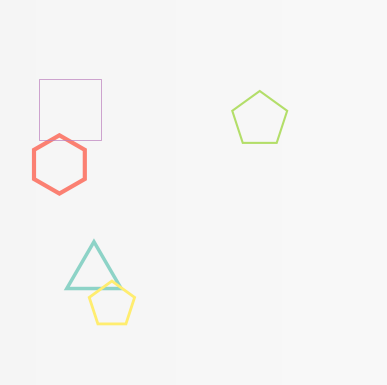[{"shape": "triangle", "thickness": 2.5, "radius": 0.4, "center": [0.242, 0.291]}, {"shape": "hexagon", "thickness": 3, "radius": 0.38, "center": [0.153, 0.573]}, {"shape": "pentagon", "thickness": 1.5, "radius": 0.37, "center": [0.67, 0.689]}, {"shape": "square", "thickness": 0.5, "radius": 0.4, "center": [0.18, 0.715]}, {"shape": "pentagon", "thickness": 2, "radius": 0.31, "center": [0.289, 0.208]}]